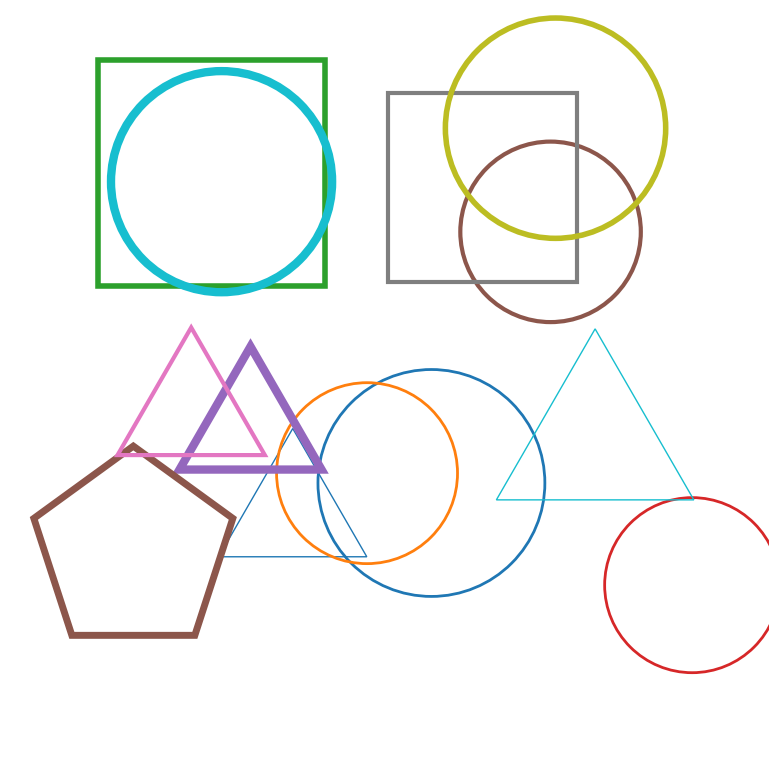[{"shape": "triangle", "thickness": 0.5, "radius": 0.56, "center": [0.38, 0.332]}, {"shape": "circle", "thickness": 1, "radius": 0.74, "center": [0.56, 0.373]}, {"shape": "circle", "thickness": 1, "radius": 0.59, "center": [0.477, 0.386]}, {"shape": "square", "thickness": 2, "radius": 0.74, "center": [0.275, 0.775]}, {"shape": "circle", "thickness": 1, "radius": 0.57, "center": [0.899, 0.24]}, {"shape": "triangle", "thickness": 3, "radius": 0.53, "center": [0.325, 0.443]}, {"shape": "circle", "thickness": 1.5, "radius": 0.59, "center": [0.715, 0.699]}, {"shape": "pentagon", "thickness": 2.5, "radius": 0.68, "center": [0.173, 0.285]}, {"shape": "triangle", "thickness": 1.5, "radius": 0.55, "center": [0.248, 0.464]}, {"shape": "square", "thickness": 1.5, "radius": 0.61, "center": [0.627, 0.757]}, {"shape": "circle", "thickness": 2, "radius": 0.72, "center": [0.721, 0.834]}, {"shape": "circle", "thickness": 3, "radius": 0.72, "center": [0.288, 0.764]}, {"shape": "triangle", "thickness": 0.5, "radius": 0.74, "center": [0.773, 0.425]}]